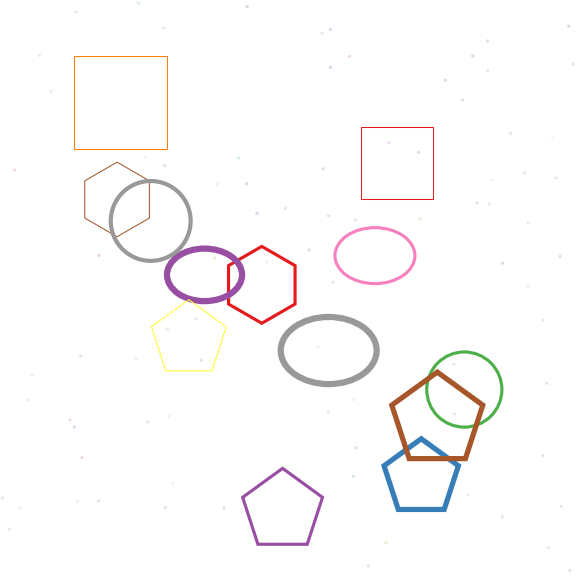[{"shape": "square", "thickness": 0.5, "radius": 0.31, "center": [0.688, 0.717]}, {"shape": "hexagon", "thickness": 1.5, "radius": 0.33, "center": [0.453, 0.506]}, {"shape": "pentagon", "thickness": 2.5, "radius": 0.34, "center": [0.729, 0.172]}, {"shape": "circle", "thickness": 1.5, "radius": 0.33, "center": [0.804, 0.325]}, {"shape": "pentagon", "thickness": 1.5, "radius": 0.36, "center": [0.489, 0.115]}, {"shape": "oval", "thickness": 3, "radius": 0.32, "center": [0.354, 0.523]}, {"shape": "square", "thickness": 0.5, "radius": 0.4, "center": [0.208, 0.821]}, {"shape": "pentagon", "thickness": 0.5, "radius": 0.34, "center": [0.327, 0.412]}, {"shape": "pentagon", "thickness": 2.5, "radius": 0.41, "center": [0.757, 0.272]}, {"shape": "hexagon", "thickness": 0.5, "radius": 0.32, "center": [0.203, 0.654]}, {"shape": "oval", "thickness": 1.5, "radius": 0.35, "center": [0.649, 0.556]}, {"shape": "oval", "thickness": 3, "radius": 0.42, "center": [0.569, 0.392]}, {"shape": "circle", "thickness": 2, "radius": 0.35, "center": [0.261, 0.617]}]